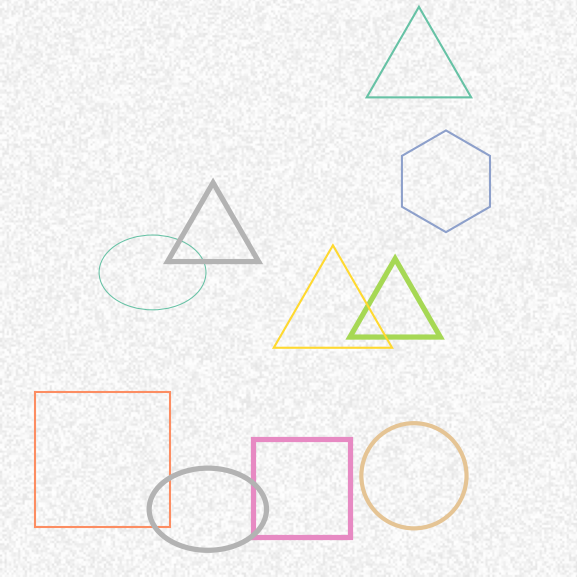[{"shape": "oval", "thickness": 0.5, "radius": 0.46, "center": [0.264, 0.527]}, {"shape": "triangle", "thickness": 1, "radius": 0.52, "center": [0.725, 0.883]}, {"shape": "square", "thickness": 1, "radius": 0.59, "center": [0.177, 0.204]}, {"shape": "hexagon", "thickness": 1, "radius": 0.44, "center": [0.772, 0.685]}, {"shape": "square", "thickness": 2.5, "radius": 0.42, "center": [0.522, 0.154]}, {"shape": "triangle", "thickness": 2.5, "radius": 0.45, "center": [0.684, 0.461]}, {"shape": "triangle", "thickness": 1, "radius": 0.59, "center": [0.576, 0.456]}, {"shape": "circle", "thickness": 2, "radius": 0.46, "center": [0.717, 0.175]}, {"shape": "oval", "thickness": 2.5, "radius": 0.51, "center": [0.36, 0.117]}, {"shape": "triangle", "thickness": 2.5, "radius": 0.46, "center": [0.369, 0.592]}]